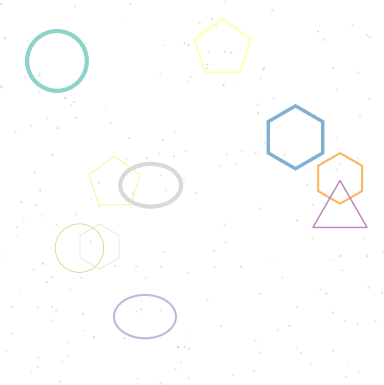[{"shape": "circle", "thickness": 3, "radius": 0.39, "center": [0.148, 0.842]}, {"shape": "pentagon", "thickness": 1.5, "radius": 0.39, "center": [0.578, 0.875]}, {"shape": "oval", "thickness": 1.5, "radius": 0.4, "center": [0.377, 0.178]}, {"shape": "hexagon", "thickness": 2.5, "radius": 0.41, "center": [0.768, 0.643]}, {"shape": "hexagon", "thickness": 1.5, "radius": 0.33, "center": [0.883, 0.537]}, {"shape": "circle", "thickness": 0.5, "radius": 0.32, "center": [0.206, 0.356]}, {"shape": "oval", "thickness": 3, "radius": 0.4, "center": [0.391, 0.519]}, {"shape": "triangle", "thickness": 1, "radius": 0.41, "center": [0.883, 0.45]}, {"shape": "hexagon", "thickness": 0.5, "radius": 0.29, "center": [0.259, 0.359]}, {"shape": "pentagon", "thickness": 0.5, "radius": 0.35, "center": [0.297, 0.525]}]